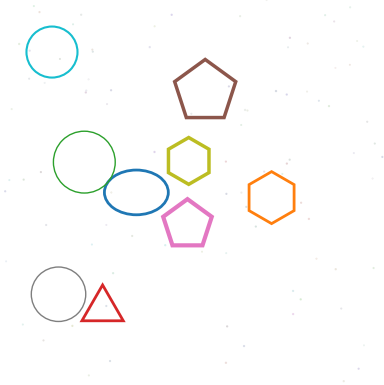[{"shape": "oval", "thickness": 2, "radius": 0.42, "center": [0.354, 0.5]}, {"shape": "hexagon", "thickness": 2, "radius": 0.34, "center": [0.705, 0.487]}, {"shape": "circle", "thickness": 1, "radius": 0.4, "center": [0.219, 0.579]}, {"shape": "triangle", "thickness": 2, "radius": 0.31, "center": [0.266, 0.198]}, {"shape": "pentagon", "thickness": 2.5, "radius": 0.42, "center": [0.533, 0.762]}, {"shape": "pentagon", "thickness": 3, "radius": 0.33, "center": [0.487, 0.416]}, {"shape": "circle", "thickness": 1, "radius": 0.35, "center": [0.152, 0.236]}, {"shape": "hexagon", "thickness": 2.5, "radius": 0.3, "center": [0.49, 0.582]}, {"shape": "circle", "thickness": 1.5, "radius": 0.33, "center": [0.135, 0.865]}]